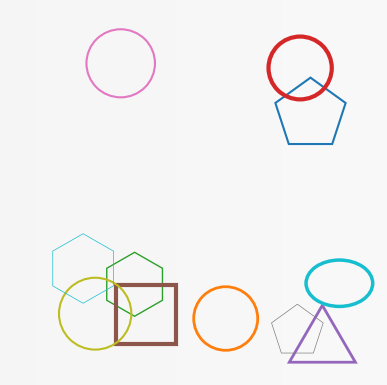[{"shape": "pentagon", "thickness": 1.5, "radius": 0.48, "center": [0.801, 0.703]}, {"shape": "circle", "thickness": 2, "radius": 0.41, "center": [0.582, 0.173]}, {"shape": "hexagon", "thickness": 1, "radius": 0.42, "center": [0.347, 0.262]}, {"shape": "circle", "thickness": 3, "radius": 0.41, "center": [0.775, 0.823]}, {"shape": "triangle", "thickness": 2, "radius": 0.49, "center": [0.832, 0.108]}, {"shape": "square", "thickness": 3, "radius": 0.39, "center": [0.377, 0.183]}, {"shape": "circle", "thickness": 1.5, "radius": 0.44, "center": [0.312, 0.836]}, {"shape": "pentagon", "thickness": 0.5, "radius": 0.35, "center": [0.767, 0.14]}, {"shape": "circle", "thickness": 1.5, "radius": 0.47, "center": [0.246, 0.185]}, {"shape": "oval", "thickness": 2.5, "radius": 0.43, "center": [0.876, 0.264]}, {"shape": "hexagon", "thickness": 0.5, "radius": 0.45, "center": [0.214, 0.303]}]